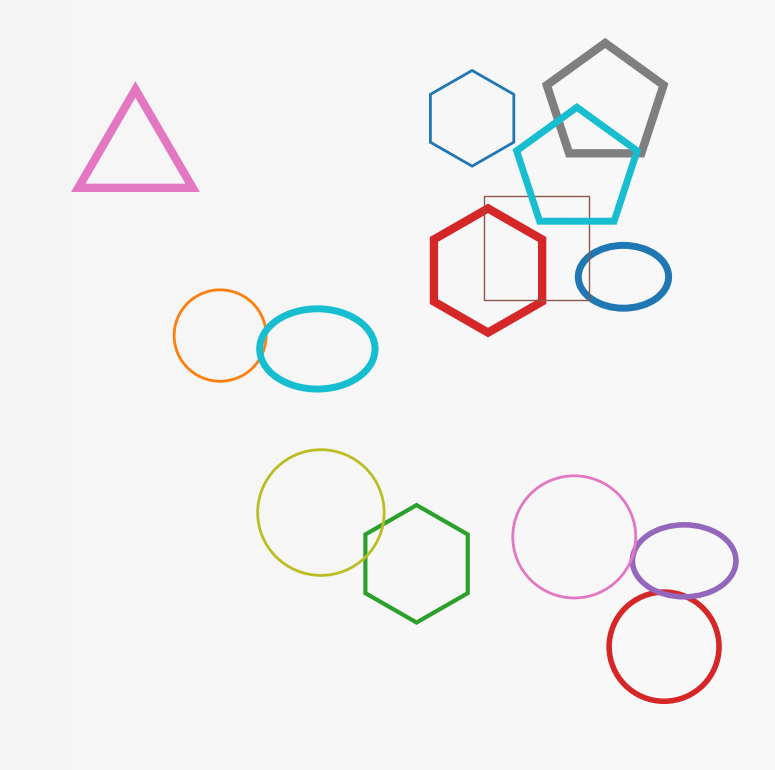[{"shape": "hexagon", "thickness": 1, "radius": 0.31, "center": [0.609, 0.846]}, {"shape": "oval", "thickness": 2.5, "radius": 0.29, "center": [0.804, 0.641]}, {"shape": "circle", "thickness": 1, "radius": 0.3, "center": [0.284, 0.564]}, {"shape": "hexagon", "thickness": 1.5, "radius": 0.38, "center": [0.538, 0.268]}, {"shape": "circle", "thickness": 2, "radius": 0.35, "center": [0.857, 0.16]}, {"shape": "hexagon", "thickness": 3, "radius": 0.4, "center": [0.63, 0.649]}, {"shape": "oval", "thickness": 2, "radius": 0.33, "center": [0.883, 0.272]}, {"shape": "square", "thickness": 0.5, "radius": 0.34, "center": [0.692, 0.678]}, {"shape": "circle", "thickness": 1, "radius": 0.4, "center": [0.741, 0.303]}, {"shape": "triangle", "thickness": 3, "radius": 0.43, "center": [0.175, 0.799]}, {"shape": "pentagon", "thickness": 3, "radius": 0.4, "center": [0.781, 0.865]}, {"shape": "circle", "thickness": 1, "radius": 0.41, "center": [0.414, 0.334]}, {"shape": "oval", "thickness": 2.5, "radius": 0.37, "center": [0.41, 0.547]}, {"shape": "pentagon", "thickness": 2.5, "radius": 0.41, "center": [0.744, 0.779]}]